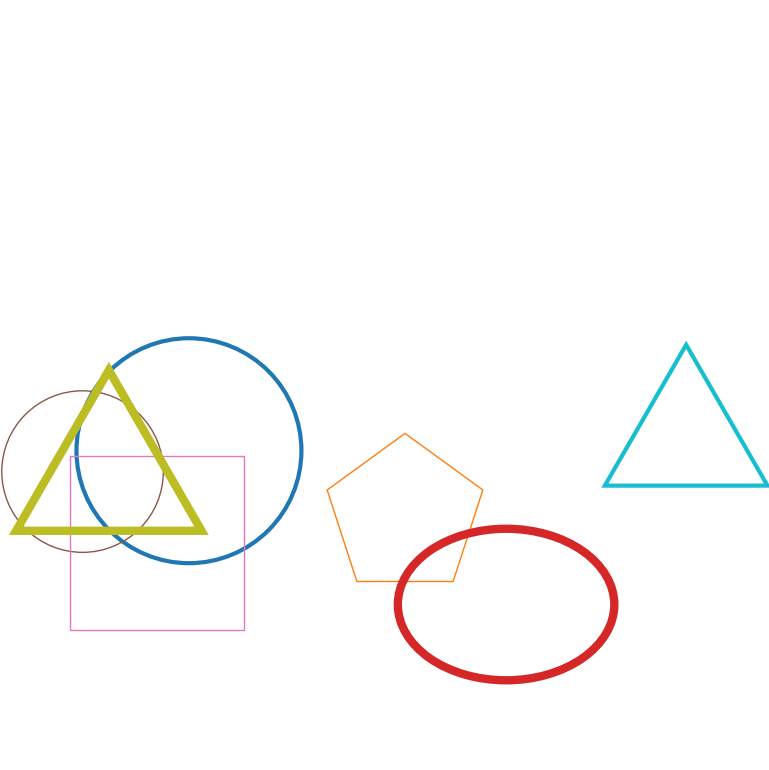[{"shape": "circle", "thickness": 1.5, "radius": 0.73, "center": [0.245, 0.415]}, {"shape": "pentagon", "thickness": 0.5, "radius": 0.53, "center": [0.526, 0.331]}, {"shape": "oval", "thickness": 3, "radius": 0.7, "center": [0.657, 0.215]}, {"shape": "circle", "thickness": 0.5, "radius": 0.52, "center": [0.107, 0.388]}, {"shape": "square", "thickness": 0.5, "radius": 0.57, "center": [0.203, 0.294]}, {"shape": "triangle", "thickness": 3, "radius": 0.7, "center": [0.141, 0.38]}, {"shape": "triangle", "thickness": 1.5, "radius": 0.61, "center": [0.891, 0.43]}]